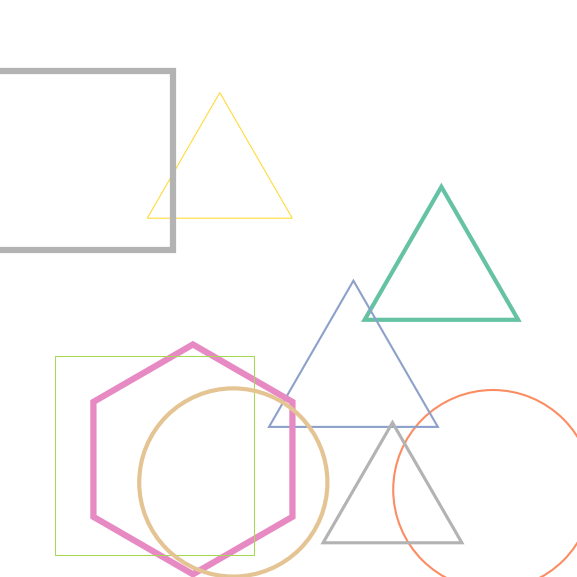[{"shape": "triangle", "thickness": 2, "radius": 0.77, "center": [0.764, 0.522]}, {"shape": "circle", "thickness": 1, "radius": 0.86, "center": [0.854, 0.151]}, {"shape": "triangle", "thickness": 1, "radius": 0.84, "center": [0.612, 0.344]}, {"shape": "hexagon", "thickness": 3, "radius": 0.99, "center": [0.334, 0.204]}, {"shape": "square", "thickness": 0.5, "radius": 0.86, "center": [0.267, 0.211]}, {"shape": "triangle", "thickness": 0.5, "radius": 0.72, "center": [0.381, 0.694]}, {"shape": "circle", "thickness": 2, "radius": 0.81, "center": [0.404, 0.164]}, {"shape": "triangle", "thickness": 1.5, "radius": 0.69, "center": [0.68, 0.129]}, {"shape": "square", "thickness": 3, "radius": 0.78, "center": [0.144, 0.721]}]